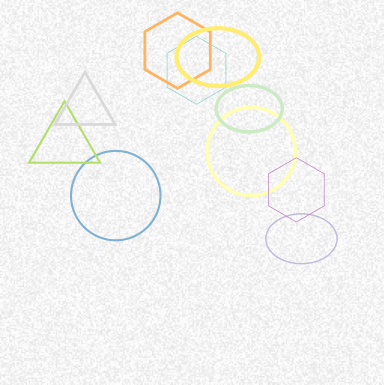[{"shape": "hexagon", "thickness": 0.5, "radius": 0.44, "center": [0.51, 0.817]}, {"shape": "circle", "thickness": 2.5, "radius": 0.57, "center": [0.653, 0.606]}, {"shape": "oval", "thickness": 1, "radius": 0.46, "center": [0.783, 0.38]}, {"shape": "circle", "thickness": 1.5, "radius": 0.58, "center": [0.301, 0.492]}, {"shape": "hexagon", "thickness": 2, "radius": 0.49, "center": [0.461, 0.869]}, {"shape": "triangle", "thickness": 1.5, "radius": 0.53, "center": [0.168, 0.631]}, {"shape": "triangle", "thickness": 2, "radius": 0.45, "center": [0.221, 0.722]}, {"shape": "hexagon", "thickness": 0.5, "radius": 0.42, "center": [0.77, 0.507]}, {"shape": "oval", "thickness": 2.5, "radius": 0.43, "center": [0.647, 0.718]}, {"shape": "oval", "thickness": 3, "radius": 0.54, "center": [0.566, 0.852]}]